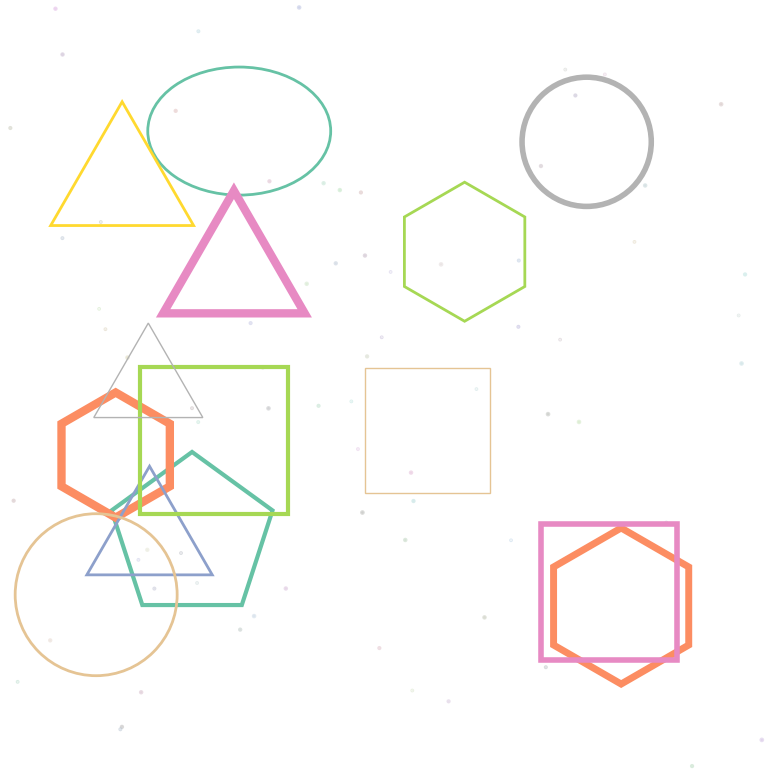[{"shape": "oval", "thickness": 1, "radius": 0.59, "center": [0.311, 0.83]}, {"shape": "pentagon", "thickness": 1.5, "radius": 0.55, "center": [0.249, 0.303]}, {"shape": "hexagon", "thickness": 3, "radius": 0.41, "center": [0.15, 0.409]}, {"shape": "hexagon", "thickness": 2.5, "radius": 0.51, "center": [0.807, 0.213]}, {"shape": "triangle", "thickness": 1, "radius": 0.47, "center": [0.194, 0.3]}, {"shape": "square", "thickness": 2, "radius": 0.44, "center": [0.791, 0.232]}, {"shape": "triangle", "thickness": 3, "radius": 0.53, "center": [0.304, 0.646]}, {"shape": "hexagon", "thickness": 1, "radius": 0.45, "center": [0.603, 0.673]}, {"shape": "square", "thickness": 1.5, "radius": 0.48, "center": [0.278, 0.428]}, {"shape": "triangle", "thickness": 1, "radius": 0.54, "center": [0.159, 0.761]}, {"shape": "square", "thickness": 0.5, "radius": 0.41, "center": [0.556, 0.44]}, {"shape": "circle", "thickness": 1, "radius": 0.53, "center": [0.125, 0.228]}, {"shape": "triangle", "thickness": 0.5, "radius": 0.41, "center": [0.193, 0.499]}, {"shape": "circle", "thickness": 2, "radius": 0.42, "center": [0.762, 0.816]}]